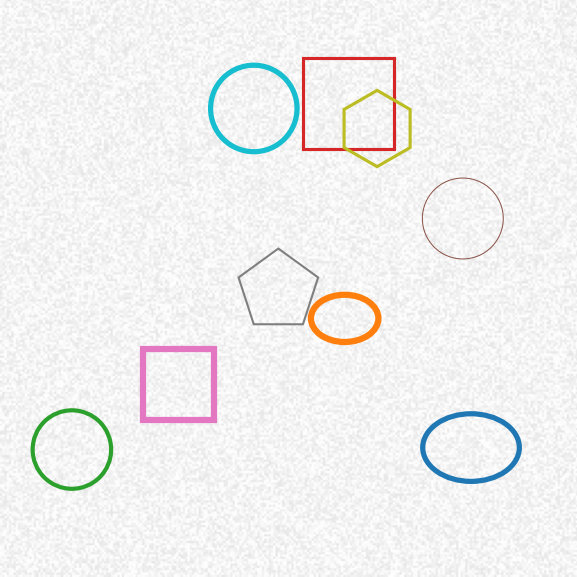[{"shape": "oval", "thickness": 2.5, "radius": 0.42, "center": [0.816, 0.224]}, {"shape": "oval", "thickness": 3, "radius": 0.29, "center": [0.597, 0.448]}, {"shape": "circle", "thickness": 2, "radius": 0.34, "center": [0.124, 0.221]}, {"shape": "square", "thickness": 1.5, "radius": 0.39, "center": [0.604, 0.82]}, {"shape": "circle", "thickness": 0.5, "radius": 0.35, "center": [0.801, 0.621]}, {"shape": "square", "thickness": 3, "radius": 0.31, "center": [0.309, 0.334]}, {"shape": "pentagon", "thickness": 1, "radius": 0.36, "center": [0.482, 0.496]}, {"shape": "hexagon", "thickness": 1.5, "radius": 0.33, "center": [0.653, 0.777]}, {"shape": "circle", "thickness": 2.5, "radius": 0.37, "center": [0.439, 0.811]}]